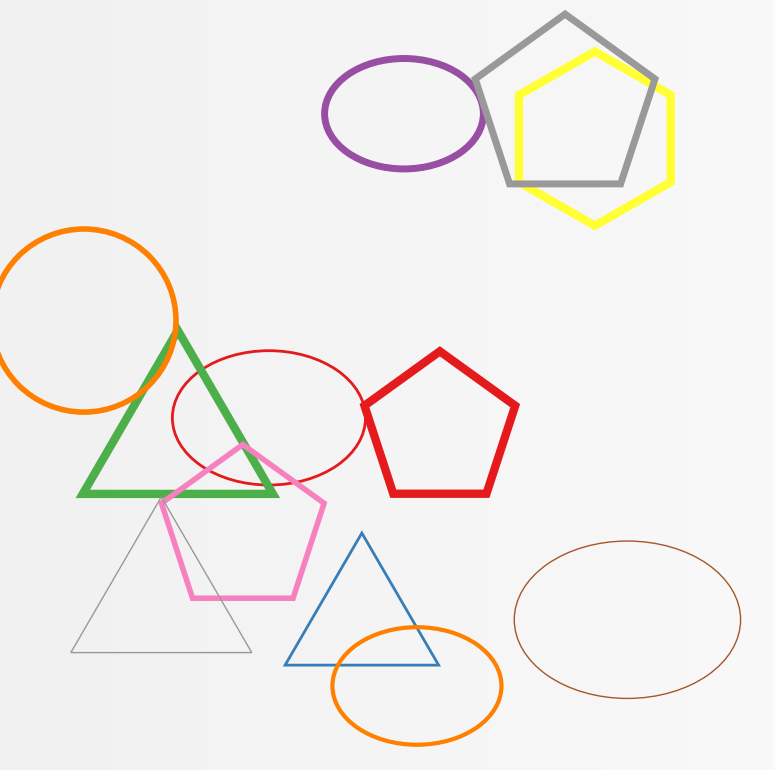[{"shape": "pentagon", "thickness": 3, "radius": 0.51, "center": [0.568, 0.442]}, {"shape": "oval", "thickness": 1, "radius": 0.62, "center": [0.347, 0.457]}, {"shape": "triangle", "thickness": 1, "radius": 0.57, "center": [0.467, 0.193]}, {"shape": "triangle", "thickness": 3, "radius": 0.71, "center": [0.229, 0.429]}, {"shape": "oval", "thickness": 2.5, "radius": 0.51, "center": [0.521, 0.852]}, {"shape": "oval", "thickness": 1.5, "radius": 0.55, "center": [0.538, 0.109]}, {"shape": "circle", "thickness": 2, "radius": 0.59, "center": [0.108, 0.584]}, {"shape": "hexagon", "thickness": 3, "radius": 0.57, "center": [0.768, 0.82]}, {"shape": "oval", "thickness": 0.5, "radius": 0.73, "center": [0.81, 0.195]}, {"shape": "pentagon", "thickness": 2, "radius": 0.55, "center": [0.313, 0.312]}, {"shape": "triangle", "thickness": 0.5, "radius": 0.67, "center": [0.208, 0.22]}, {"shape": "pentagon", "thickness": 2.5, "radius": 0.61, "center": [0.729, 0.86]}]